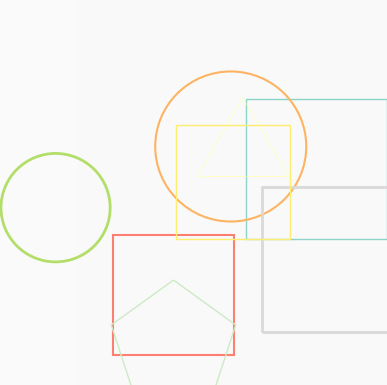[{"shape": "square", "thickness": 1, "radius": 0.91, "center": [0.816, 0.562]}, {"shape": "triangle", "thickness": 0.5, "radius": 0.68, "center": [0.627, 0.61]}, {"shape": "square", "thickness": 1.5, "radius": 0.78, "center": [0.448, 0.234]}, {"shape": "circle", "thickness": 1.5, "radius": 0.97, "center": [0.595, 0.62]}, {"shape": "circle", "thickness": 2, "radius": 0.7, "center": [0.143, 0.461]}, {"shape": "square", "thickness": 2, "radius": 0.94, "center": [0.863, 0.325]}, {"shape": "pentagon", "thickness": 1, "radius": 0.84, "center": [0.448, 0.104]}, {"shape": "square", "thickness": 1, "radius": 0.74, "center": [0.602, 0.528]}]